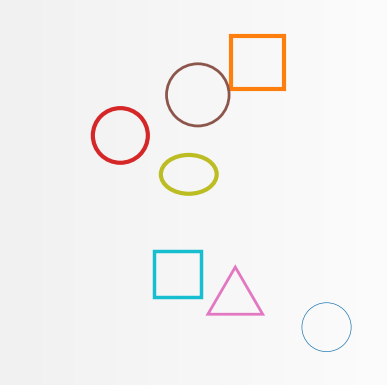[{"shape": "circle", "thickness": 0.5, "radius": 0.32, "center": [0.843, 0.15]}, {"shape": "square", "thickness": 3, "radius": 0.34, "center": [0.664, 0.838]}, {"shape": "circle", "thickness": 3, "radius": 0.35, "center": [0.311, 0.648]}, {"shape": "circle", "thickness": 2, "radius": 0.4, "center": [0.51, 0.754]}, {"shape": "triangle", "thickness": 2, "radius": 0.41, "center": [0.607, 0.225]}, {"shape": "oval", "thickness": 3, "radius": 0.36, "center": [0.487, 0.547]}, {"shape": "square", "thickness": 2.5, "radius": 0.3, "center": [0.459, 0.289]}]